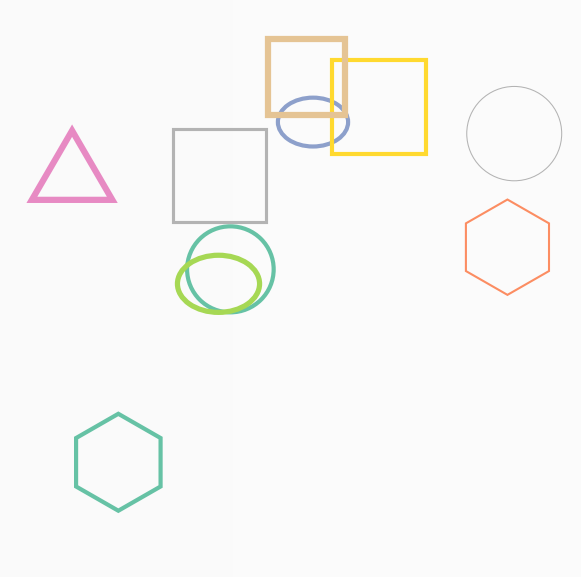[{"shape": "circle", "thickness": 2, "radius": 0.37, "center": [0.396, 0.533]}, {"shape": "hexagon", "thickness": 2, "radius": 0.42, "center": [0.204, 0.199]}, {"shape": "hexagon", "thickness": 1, "radius": 0.41, "center": [0.873, 0.571]}, {"shape": "oval", "thickness": 2, "radius": 0.3, "center": [0.538, 0.788]}, {"shape": "triangle", "thickness": 3, "radius": 0.4, "center": [0.124, 0.693]}, {"shape": "oval", "thickness": 2.5, "radius": 0.35, "center": [0.376, 0.508]}, {"shape": "square", "thickness": 2, "radius": 0.41, "center": [0.652, 0.814]}, {"shape": "square", "thickness": 3, "radius": 0.33, "center": [0.527, 0.866]}, {"shape": "circle", "thickness": 0.5, "radius": 0.41, "center": [0.885, 0.768]}, {"shape": "square", "thickness": 1.5, "radius": 0.4, "center": [0.377, 0.696]}]